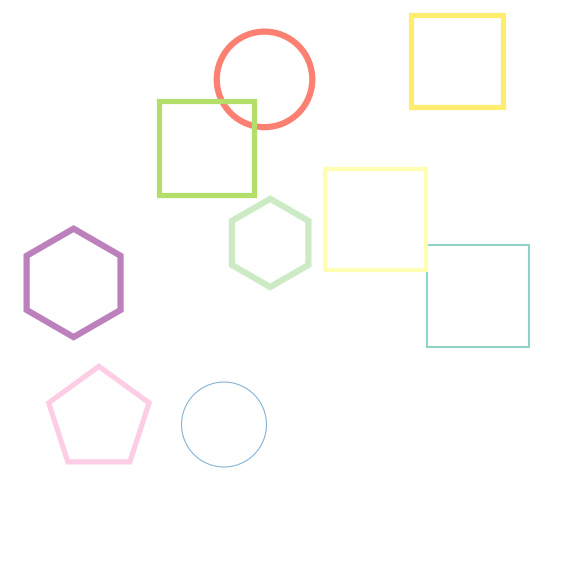[{"shape": "square", "thickness": 1, "radius": 0.44, "center": [0.827, 0.487]}, {"shape": "square", "thickness": 2, "radius": 0.44, "center": [0.651, 0.619]}, {"shape": "circle", "thickness": 3, "radius": 0.41, "center": [0.458, 0.862]}, {"shape": "circle", "thickness": 0.5, "radius": 0.37, "center": [0.388, 0.264]}, {"shape": "square", "thickness": 2.5, "radius": 0.41, "center": [0.357, 0.743]}, {"shape": "pentagon", "thickness": 2.5, "radius": 0.46, "center": [0.171, 0.273]}, {"shape": "hexagon", "thickness": 3, "radius": 0.47, "center": [0.127, 0.509]}, {"shape": "hexagon", "thickness": 3, "radius": 0.38, "center": [0.468, 0.578]}, {"shape": "square", "thickness": 2.5, "radius": 0.4, "center": [0.792, 0.894]}]